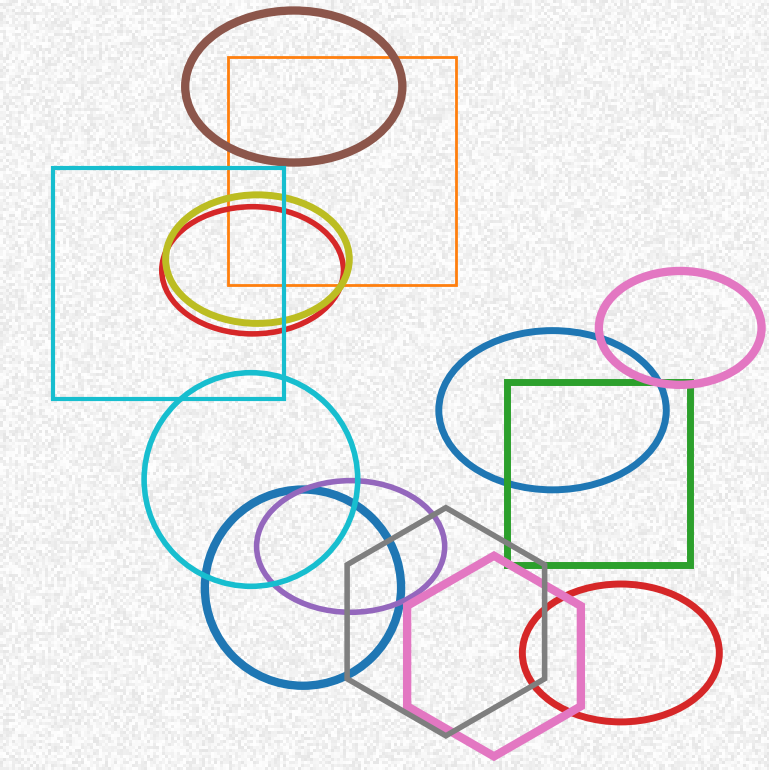[{"shape": "oval", "thickness": 2.5, "radius": 0.74, "center": [0.718, 0.467]}, {"shape": "circle", "thickness": 3, "radius": 0.64, "center": [0.393, 0.237]}, {"shape": "square", "thickness": 1, "radius": 0.74, "center": [0.444, 0.778]}, {"shape": "square", "thickness": 2.5, "radius": 0.59, "center": [0.777, 0.385]}, {"shape": "oval", "thickness": 2, "radius": 0.59, "center": [0.328, 0.649]}, {"shape": "oval", "thickness": 2.5, "radius": 0.64, "center": [0.806, 0.152]}, {"shape": "oval", "thickness": 2, "radius": 0.61, "center": [0.455, 0.29]}, {"shape": "oval", "thickness": 3, "radius": 0.71, "center": [0.382, 0.888]}, {"shape": "oval", "thickness": 3, "radius": 0.53, "center": [0.883, 0.574]}, {"shape": "hexagon", "thickness": 3, "radius": 0.65, "center": [0.642, 0.148]}, {"shape": "hexagon", "thickness": 2, "radius": 0.74, "center": [0.579, 0.193]}, {"shape": "oval", "thickness": 2.5, "radius": 0.6, "center": [0.334, 0.663]}, {"shape": "circle", "thickness": 2, "radius": 0.69, "center": [0.326, 0.377]}, {"shape": "square", "thickness": 1.5, "radius": 0.75, "center": [0.219, 0.632]}]